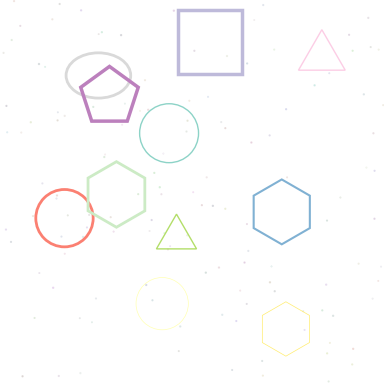[{"shape": "circle", "thickness": 1, "radius": 0.38, "center": [0.439, 0.654]}, {"shape": "circle", "thickness": 0.5, "radius": 0.34, "center": [0.421, 0.211]}, {"shape": "square", "thickness": 2.5, "radius": 0.41, "center": [0.545, 0.89]}, {"shape": "circle", "thickness": 2, "radius": 0.37, "center": [0.167, 0.433]}, {"shape": "hexagon", "thickness": 1.5, "radius": 0.42, "center": [0.732, 0.45]}, {"shape": "triangle", "thickness": 1, "radius": 0.3, "center": [0.458, 0.384]}, {"shape": "triangle", "thickness": 1, "radius": 0.35, "center": [0.836, 0.853]}, {"shape": "oval", "thickness": 2, "radius": 0.42, "center": [0.256, 0.804]}, {"shape": "pentagon", "thickness": 2.5, "radius": 0.39, "center": [0.284, 0.749]}, {"shape": "hexagon", "thickness": 2, "radius": 0.43, "center": [0.302, 0.495]}, {"shape": "hexagon", "thickness": 0.5, "radius": 0.35, "center": [0.743, 0.146]}]